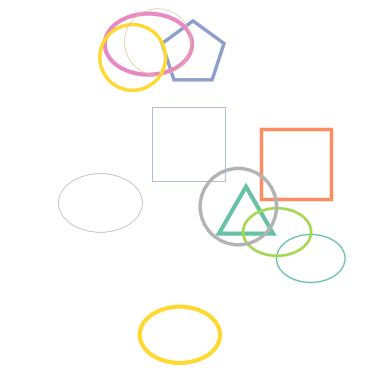[{"shape": "triangle", "thickness": 3, "radius": 0.41, "center": [0.639, 0.434]}, {"shape": "oval", "thickness": 1, "radius": 0.45, "center": [0.807, 0.329]}, {"shape": "square", "thickness": 2.5, "radius": 0.45, "center": [0.769, 0.575]}, {"shape": "pentagon", "thickness": 2.5, "radius": 0.42, "center": [0.501, 0.861]}, {"shape": "square", "thickness": 0.5, "radius": 0.48, "center": [0.489, 0.626]}, {"shape": "oval", "thickness": 3, "radius": 0.57, "center": [0.386, 0.885]}, {"shape": "oval", "thickness": 2, "radius": 0.44, "center": [0.72, 0.397]}, {"shape": "circle", "thickness": 2.5, "radius": 0.43, "center": [0.345, 0.851]}, {"shape": "oval", "thickness": 3, "radius": 0.52, "center": [0.467, 0.13]}, {"shape": "circle", "thickness": 0.5, "radius": 0.43, "center": [0.41, 0.891]}, {"shape": "circle", "thickness": 2.5, "radius": 0.5, "center": [0.619, 0.463]}, {"shape": "oval", "thickness": 0.5, "radius": 0.54, "center": [0.261, 0.473]}]